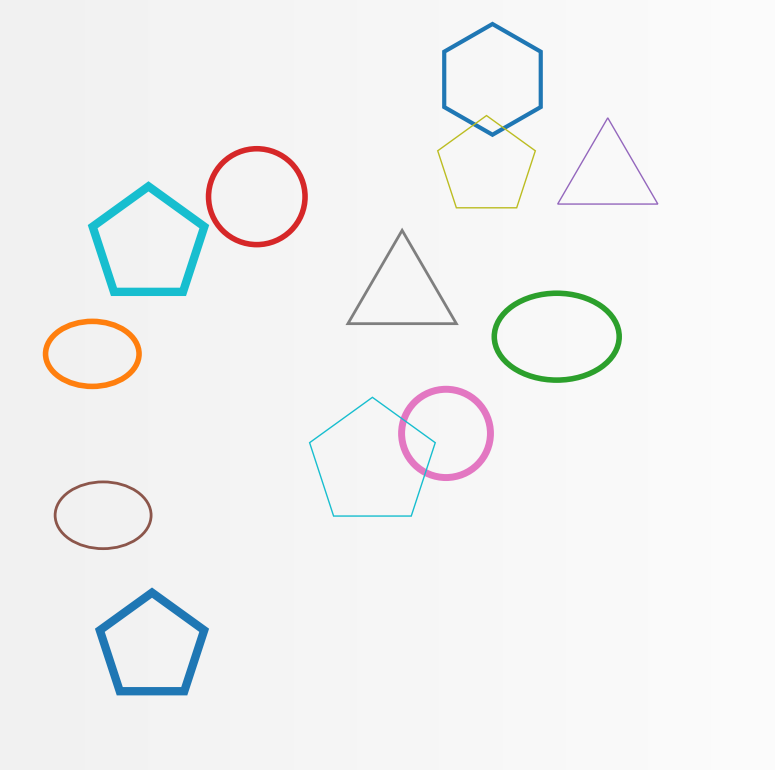[{"shape": "hexagon", "thickness": 1.5, "radius": 0.36, "center": [0.635, 0.897]}, {"shape": "pentagon", "thickness": 3, "radius": 0.35, "center": [0.196, 0.16]}, {"shape": "oval", "thickness": 2, "radius": 0.3, "center": [0.119, 0.54]}, {"shape": "oval", "thickness": 2, "radius": 0.4, "center": [0.718, 0.563]}, {"shape": "circle", "thickness": 2, "radius": 0.31, "center": [0.331, 0.745]}, {"shape": "triangle", "thickness": 0.5, "radius": 0.37, "center": [0.784, 0.772]}, {"shape": "oval", "thickness": 1, "radius": 0.31, "center": [0.133, 0.331]}, {"shape": "circle", "thickness": 2.5, "radius": 0.29, "center": [0.576, 0.437]}, {"shape": "triangle", "thickness": 1, "radius": 0.4, "center": [0.519, 0.62]}, {"shape": "pentagon", "thickness": 0.5, "radius": 0.33, "center": [0.628, 0.784]}, {"shape": "pentagon", "thickness": 3, "radius": 0.38, "center": [0.192, 0.682]}, {"shape": "pentagon", "thickness": 0.5, "radius": 0.43, "center": [0.481, 0.399]}]